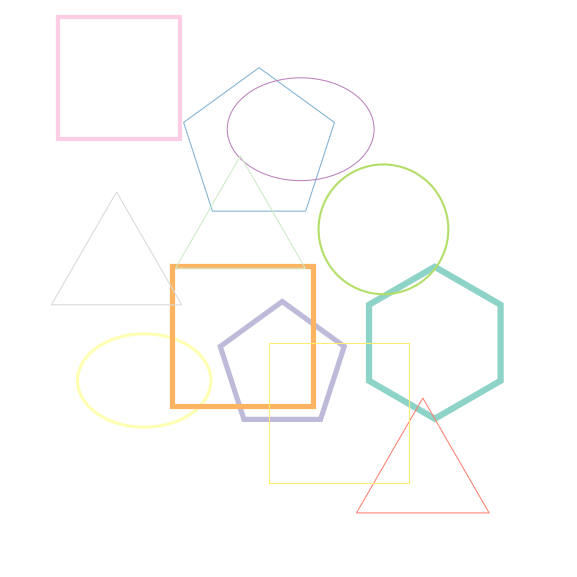[{"shape": "hexagon", "thickness": 3, "radius": 0.66, "center": [0.753, 0.406]}, {"shape": "oval", "thickness": 1.5, "radius": 0.58, "center": [0.25, 0.34]}, {"shape": "pentagon", "thickness": 2.5, "radius": 0.56, "center": [0.489, 0.364]}, {"shape": "triangle", "thickness": 0.5, "radius": 0.66, "center": [0.732, 0.177]}, {"shape": "pentagon", "thickness": 0.5, "radius": 0.69, "center": [0.449, 0.745]}, {"shape": "square", "thickness": 2.5, "radius": 0.61, "center": [0.419, 0.417]}, {"shape": "circle", "thickness": 1, "radius": 0.56, "center": [0.664, 0.602]}, {"shape": "square", "thickness": 2, "radius": 0.53, "center": [0.206, 0.865]}, {"shape": "triangle", "thickness": 0.5, "radius": 0.65, "center": [0.202, 0.536]}, {"shape": "oval", "thickness": 0.5, "radius": 0.64, "center": [0.521, 0.775]}, {"shape": "triangle", "thickness": 0.5, "radius": 0.65, "center": [0.416, 0.6]}, {"shape": "square", "thickness": 0.5, "radius": 0.61, "center": [0.586, 0.284]}]